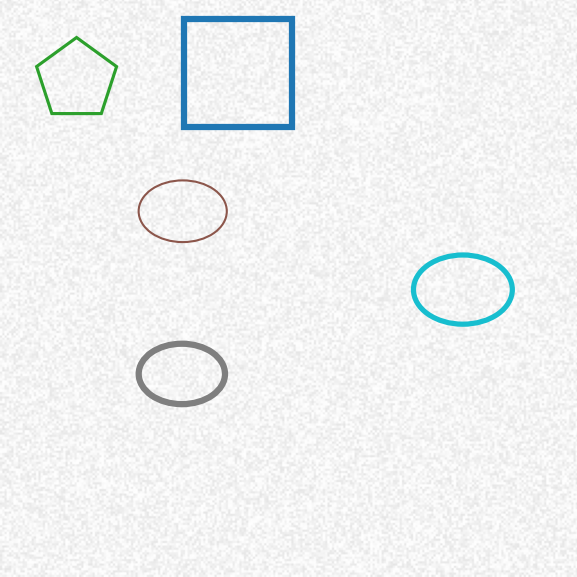[{"shape": "square", "thickness": 3, "radius": 0.47, "center": [0.411, 0.873]}, {"shape": "pentagon", "thickness": 1.5, "radius": 0.36, "center": [0.133, 0.861]}, {"shape": "oval", "thickness": 1, "radius": 0.38, "center": [0.316, 0.633]}, {"shape": "oval", "thickness": 3, "radius": 0.37, "center": [0.315, 0.352]}, {"shape": "oval", "thickness": 2.5, "radius": 0.43, "center": [0.802, 0.498]}]